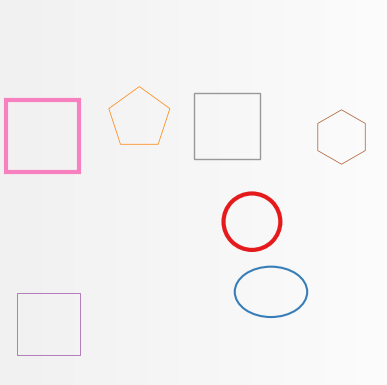[{"shape": "circle", "thickness": 3, "radius": 0.37, "center": [0.65, 0.424]}, {"shape": "oval", "thickness": 1.5, "radius": 0.47, "center": [0.699, 0.242]}, {"shape": "square", "thickness": 0.5, "radius": 0.41, "center": [0.126, 0.158]}, {"shape": "pentagon", "thickness": 0.5, "radius": 0.41, "center": [0.36, 0.692]}, {"shape": "hexagon", "thickness": 0.5, "radius": 0.35, "center": [0.881, 0.644]}, {"shape": "square", "thickness": 3, "radius": 0.47, "center": [0.11, 0.646]}, {"shape": "square", "thickness": 1, "radius": 0.43, "center": [0.585, 0.673]}]